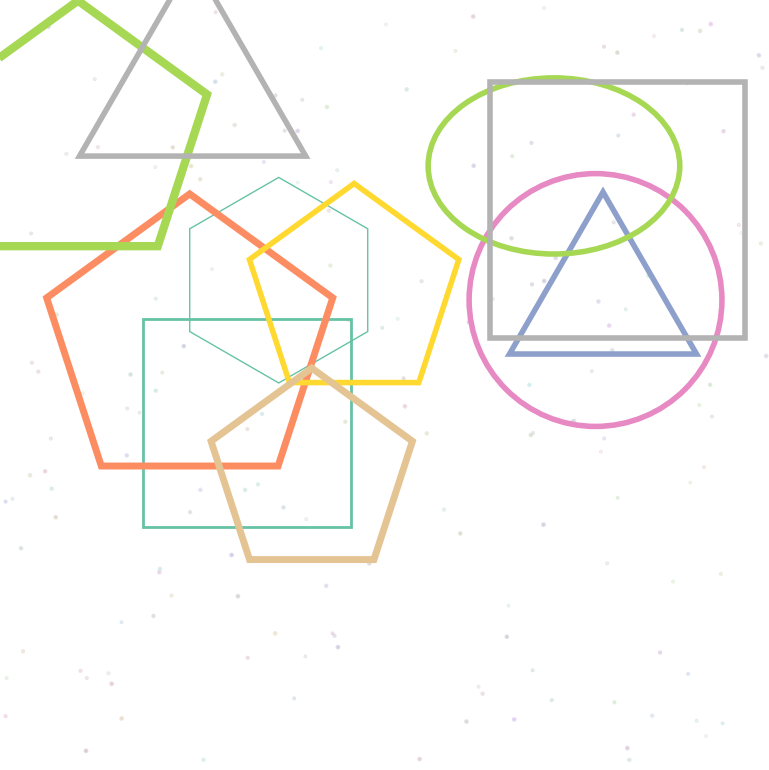[{"shape": "hexagon", "thickness": 0.5, "radius": 0.67, "center": [0.362, 0.636]}, {"shape": "square", "thickness": 1, "radius": 0.68, "center": [0.321, 0.45]}, {"shape": "pentagon", "thickness": 2.5, "radius": 0.98, "center": [0.246, 0.553]}, {"shape": "triangle", "thickness": 2, "radius": 0.7, "center": [0.783, 0.61]}, {"shape": "circle", "thickness": 2, "radius": 0.82, "center": [0.773, 0.61]}, {"shape": "pentagon", "thickness": 3, "radius": 0.88, "center": [0.101, 0.823]}, {"shape": "oval", "thickness": 2, "radius": 0.82, "center": [0.719, 0.784]}, {"shape": "pentagon", "thickness": 2, "radius": 0.71, "center": [0.46, 0.619]}, {"shape": "pentagon", "thickness": 2.5, "radius": 0.69, "center": [0.405, 0.384]}, {"shape": "triangle", "thickness": 2, "radius": 0.85, "center": [0.25, 0.882]}, {"shape": "square", "thickness": 2, "radius": 0.83, "center": [0.802, 0.727]}]